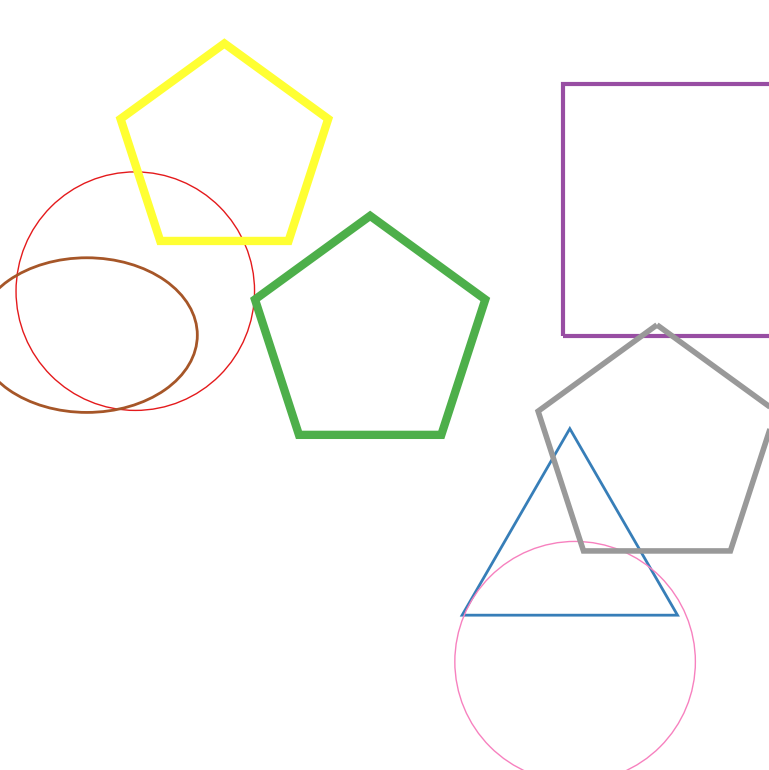[{"shape": "circle", "thickness": 0.5, "radius": 0.77, "center": [0.176, 0.622]}, {"shape": "triangle", "thickness": 1, "radius": 0.81, "center": [0.74, 0.282]}, {"shape": "pentagon", "thickness": 3, "radius": 0.79, "center": [0.481, 0.562]}, {"shape": "square", "thickness": 1.5, "radius": 0.82, "center": [0.895, 0.728]}, {"shape": "pentagon", "thickness": 3, "radius": 0.71, "center": [0.291, 0.802]}, {"shape": "oval", "thickness": 1, "radius": 0.72, "center": [0.113, 0.565]}, {"shape": "circle", "thickness": 0.5, "radius": 0.78, "center": [0.747, 0.141]}, {"shape": "pentagon", "thickness": 2, "radius": 0.81, "center": [0.853, 0.416]}]